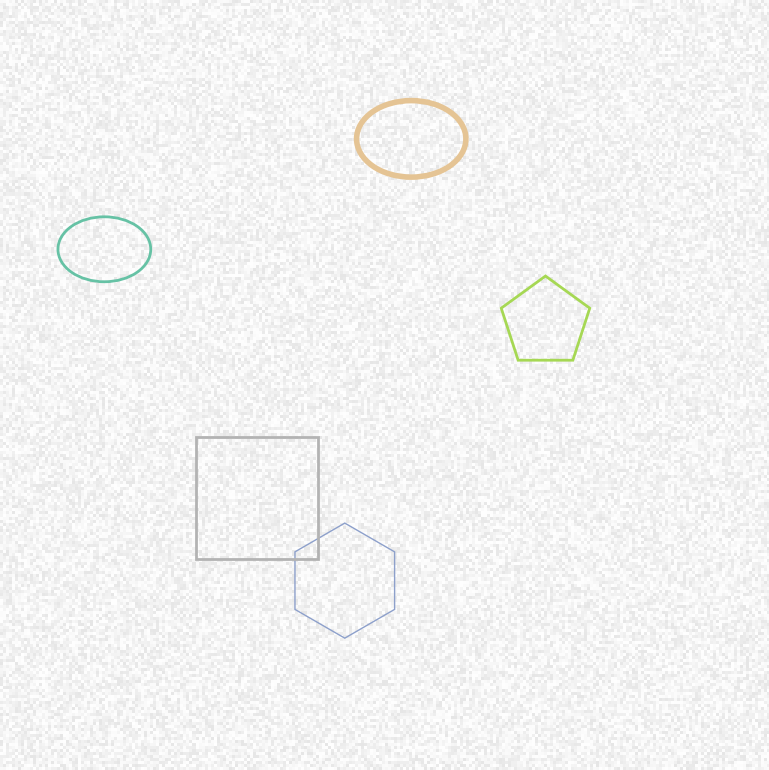[{"shape": "oval", "thickness": 1, "radius": 0.3, "center": [0.136, 0.676]}, {"shape": "hexagon", "thickness": 0.5, "radius": 0.37, "center": [0.448, 0.246]}, {"shape": "pentagon", "thickness": 1, "radius": 0.3, "center": [0.708, 0.581]}, {"shape": "oval", "thickness": 2, "radius": 0.35, "center": [0.534, 0.82]}, {"shape": "square", "thickness": 1, "radius": 0.4, "center": [0.334, 0.353]}]